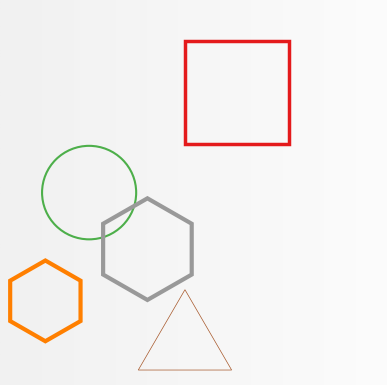[{"shape": "square", "thickness": 2.5, "radius": 0.67, "center": [0.612, 0.76]}, {"shape": "circle", "thickness": 1.5, "radius": 0.61, "center": [0.23, 0.5]}, {"shape": "hexagon", "thickness": 3, "radius": 0.52, "center": [0.117, 0.218]}, {"shape": "triangle", "thickness": 0.5, "radius": 0.7, "center": [0.477, 0.108]}, {"shape": "hexagon", "thickness": 3, "radius": 0.66, "center": [0.38, 0.353]}]